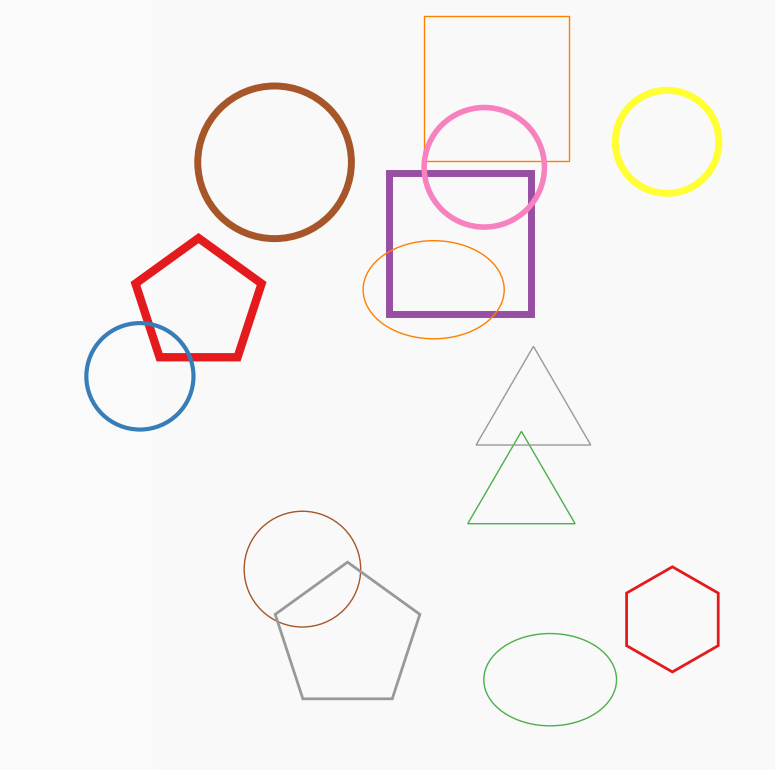[{"shape": "pentagon", "thickness": 3, "radius": 0.43, "center": [0.256, 0.605]}, {"shape": "hexagon", "thickness": 1, "radius": 0.34, "center": [0.868, 0.196]}, {"shape": "circle", "thickness": 1.5, "radius": 0.35, "center": [0.181, 0.511]}, {"shape": "oval", "thickness": 0.5, "radius": 0.43, "center": [0.71, 0.117]}, {"shape": "triangle", "thickness": 0.5, "radius": 0.4, "center": [0.673, 0.36]}, {"shape": "square", "thickness": 2.5, "radius": 0.46, "center": [0.594, 0.684]}, {"shape": "square", "thickness": 0.5, "radius": 0.47, "center": [0.641, 0.885]}, {"shape": "oval", "thickness": 0.5, "radius": 0.46, "center": [0.56, 0.624]}, {"shape": "circle", "thickness": 2.5, "radius": 0.33, "center": [0.861, 0.816]}, {"shape": "circle", "thickness": 0.5, "radius": 0.38, "center": [0.39, 0.261]}, {"shape": "circle", "thickness": 2.5, "radius": 0.5, "center": [0.354, 0.789]}, {"shape": "circle", "thickness": 2, "radius": 0.39, "center": [0.625, 0.783]}, {"shape": "pentagon", "thickness": 1, "radius": 0.49, "center": [0.448, 0.172]}, {"shape": "triangle", "thickness": 0.5, "radius": 0.43, "center": [0.688, 0.465]}]